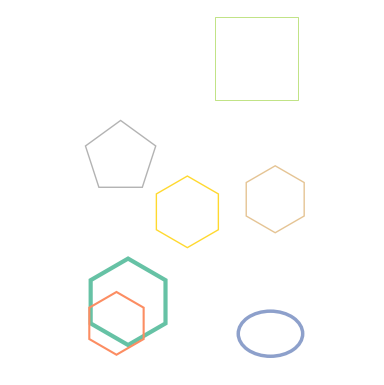[{"shape": "hexagon", "thickness": 3, "radius": 0.56, "center": [0.333, 0.216]}, {"shape": "hexagon", "thickness": 1.5, "radius": 0.41, "center": [0.303, 0.16]}, {"shape": "oval", "thickness": 2.5, "radius": 0.42, "center": [0.703, 0.133]}, {"shape": "square", "thickness": 0.5, "radius": 0.54, "center": [0.666, 0.848]}, {"shape": "hexagon", "thickness": 1, "radius": 0.46, "center": [0.487, 0.45]}, {"shape": "hexagon", "thickness": 1, "radius": 0.43, "center": [0.715, 0.482]}, {"shape": "pentagon", "thickness": 1, "radius": 0.48, "center": [0.313, 0.591]}]